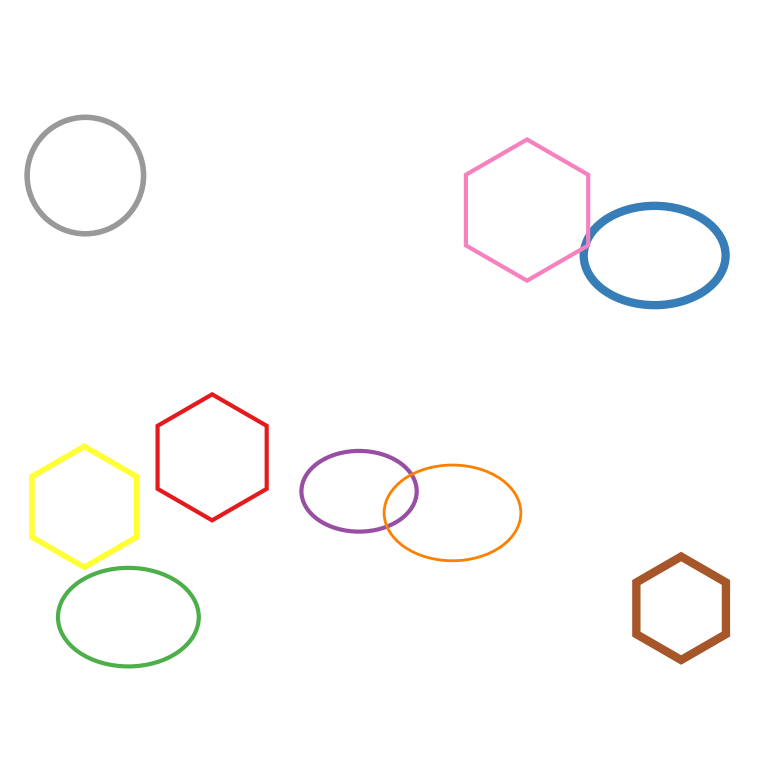[{"shape": "hexagon", "thickness": 1.5, "radius": 0.41, "center": [0.276, 0.406]}, {"shape": "oval", "thickness": 3, "radius": 0.46, "center": [0.85, 0.668]}, {"shape": "oval", "thickness": 1.5, "radius": 0.46, "center": [0.167, 0.199]}, {"shape": "oval", "thickness": 1.5, "radius": 0.37, "center": [0.466, 0.362]}, {"shape": "oval", "thickness": 1, "radius": 0.44, "center": [0.588, 0.334]}, {"shape": "hexagon", "thickness": 2, "radius": 0.39, "center": [0.109, 0.342]}, {"shape": "hexagon", "thickness": 3, "radius": 0.34, "center": [0.885, 0.21]}, {"shape": "hexagon", "thickness": 1.5, "radius": 0.46, "center": [0.684, 0.727]}, {"shape": "circle", "thickness": 2, "radius": 0.38, "center": [0.111, 0.772]}]